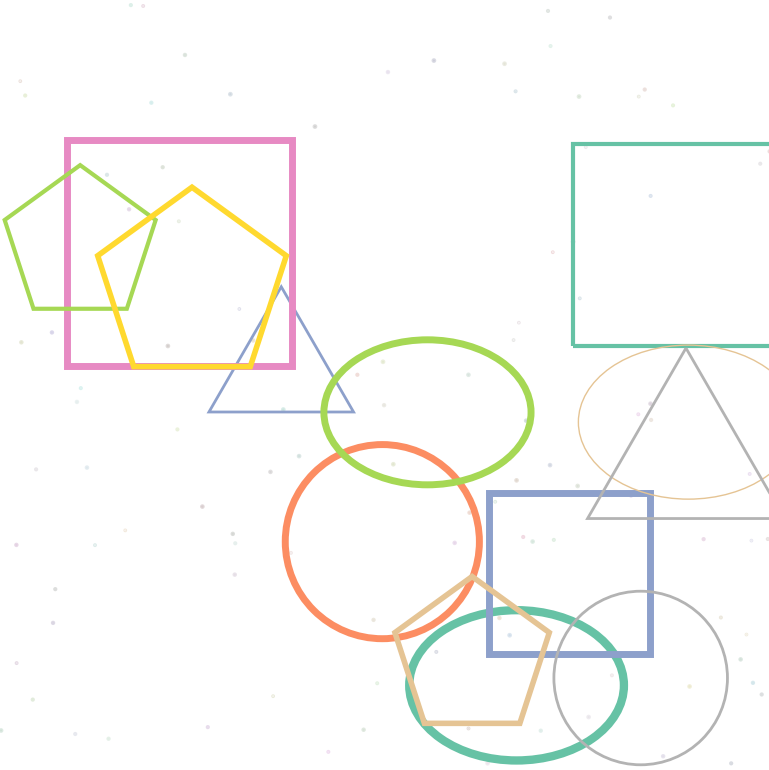[{"shape": "oval", "thickness": 3, "radius": 0.7, "center": [0.671, 0.11]}, {"shape": "square", "thickness": 1.5, "radius": 0.66, "center": [0.875, 0.682]}, {"shape": "circle", "thickness": 2.5, "radius": 0.63, "center": [0.497, 0.297]}, {"shape": "triangle", "thickness": 1, "radius": 0.54, "center": [0.365, 0.519]}, {"shape": "square", "thickness": 2.5, "radius": 0.52, "center": [0.74, 0.255]}, {"shape": "square", "thickness": 2.5, "radius": 0.73, "center": [0.233, 0.671]}, {"shape": "pentagon", "thickness": 1.5, "radius": 0.52, "center": [0.104, 0.682]}, {"shape": "oval", "thickness": 2.5, "radius": 0.67, "center": [0.555, 0.465]}, {"shape": "pentagon", "thickness": 2, "radius": 0.64, "center": [0.249, 0.628]}, {"shape": "pentagon", "thickness": 2, "radius": 0.53, "center": [0.613, 0.146]}, {"shape": "oval", "thickness": 0.5, "radius": 0.71, "center": [0.894, 0.452]}, {"shape": "circle", "thickness": 1, "radius": 0.56, "center": [0.832, 0.119]}, {"shape": "triangle", "thickness": 1, "radius": 0.74, "center": [0.891, 0.4]}]